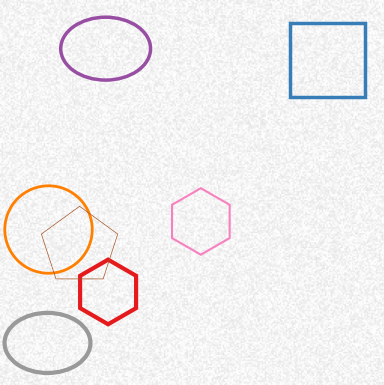[{"shape": "hexagon", "thickness": 3, "radius": 0.42, "center": [0.281, 0.242]}, {"shape": "square", "thickness": 2.5, "radius": 0.48, "center": [0.85, 0.845]}, {"shape": "oval", "thickness": 2.5, "radius": 0.58, "center": [0.274, 0.874]}, {"shape": "circle", "thickness": 2, "radius": 0.57, "center": [0.126, 0.404]}, {"shape": "pentagon", "thickness": 0.5, "radius": 0.52, "center": [0.207, 0.36]}, {"shape": "hexagon", "thickness": 1.5, "radius": 0.43, "center": [0.522, 0.425]}, {"shape": "oval", "thickness": 3, "radius": 0.56, "center": [0.123, 0.109]}]